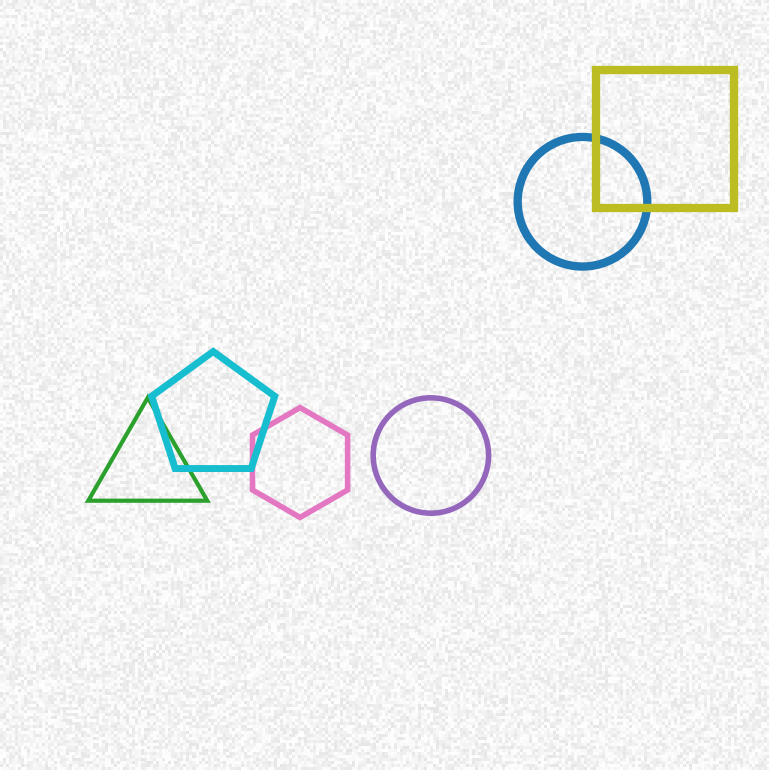[{"shape": "circle", "thickness": 3, "radius": 0.42, "center": [0.756, 0.738]}, {"shape": "triangle", "thickness": 1.5, "radius": 0.45, "center": [0.192, 0.394]}, {"shape": "circle", "thickness": 2, "radius": 0.37, "center": [0.56, 0.408]}, {"shape": "hexagon", "thickness": 2, "radius": 0.36, "center": [0.39, 0.399]}, {"shape": "square", "thickness": 3, "radius": 0.45, "center": [0.864, 0.819]}, {"shape": "pentagon", "thickness": 2.5, "radius": 0.42, "center": [0.277, 0.459]}]